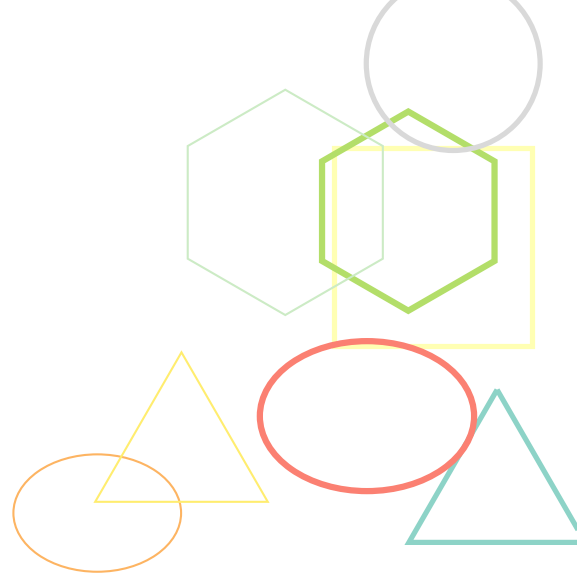[{"shape": "triangle", "thickness": 2.5, "radius": 0.88, "center": [0.861, 0.148]}, {"shape": "square", "thickness": 2.5, "radius": 0.86, "center": [0.75, 0.571]}, {"shape": "oval", "thickness": 3, "radius": 0.93, "center": [0.635, 0.279]}, {"shape": "oval", "thickness": 1, "radius": 0.73, "center": [0.168, 0.111]}, {"shape": "hexagon", "thickness": 3, "radius": 0.86, "center": [0.707, 0.633]}, {"shape": "circle", "thickness": 2.5, "radius": 0.75, "center": [0.785, 0.889]}, {"shape": "hexagon", "thickness": 1, "radius": 0.98, "center": [0.494, 0.649]}, {"shape": "triangle", "thickness": 1, "radius": 0.86, "center": [0.314, 0.216]}]